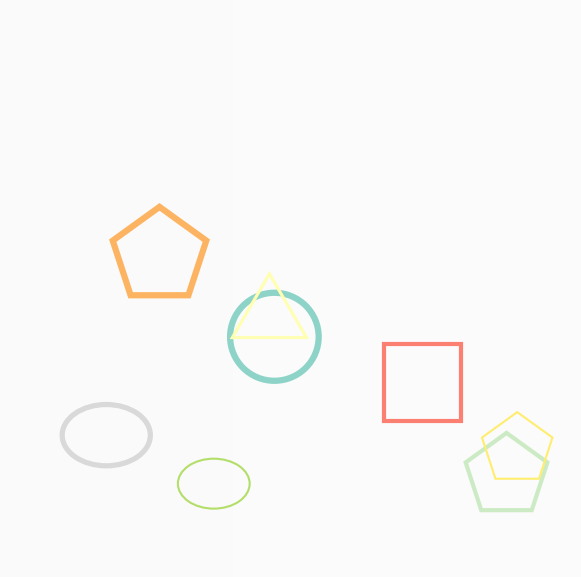[{"shape": "circle", "thickness": 3, "radius": 0.38, "center": [0.472, 0.416]}, {"shape": "triangle", "thickness": 1.5, "radius": 0.37, "center": [0.464, 0.451]}, {"shape": "square", "thickness": 2, "radius": 0.33, "center": [0.727, 0.336]}, {"shape": "pentagon", "thickness": 3, "radius": 0.42, "center": [0.274, 0.556]}, {"shape": "oval", "thickness": 1, "radius": 0.31, "center": [0.368, 0.162]}, {"shape": "oval", "thickness": 2.5, "radius": 0.38, "center": [0.183, 0.246]}, {"shape": "pentagon", "thickness": 2, "radius": 0.37, "center": [0.871, 0.176]}, {"shape": "pentagon", "thickness": 1, "radius": 0.32, "center": [0.89, 0.222]}]